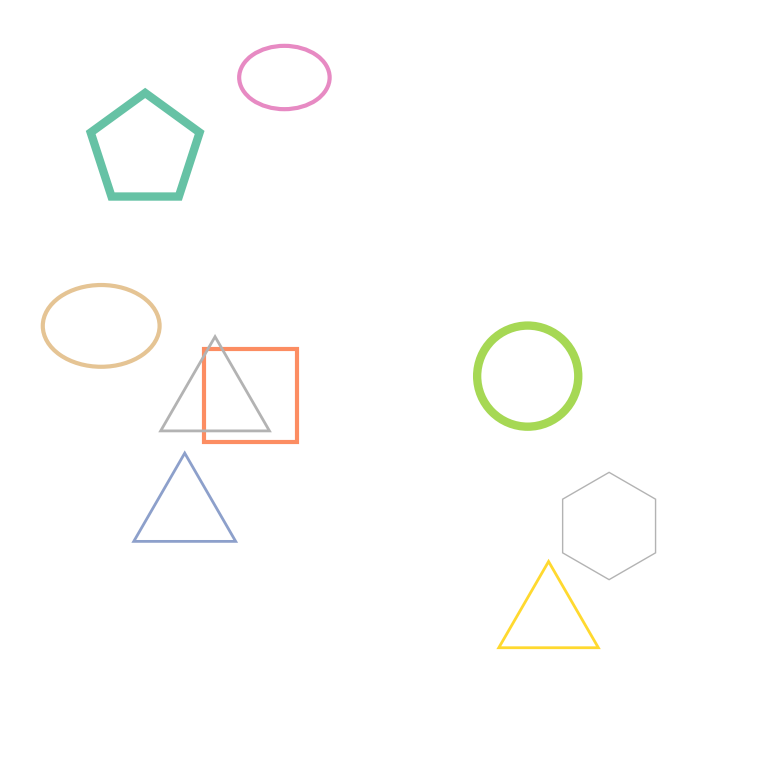[{"shape": "pentagon", "thickness": 3, "radius": 0.37, "center": [0.189, 0.805]}, {"shape": "square", "thickness": 1.5, "radius": 0.3, "center": [0.326, 0.487]}, {"shape": "triangle", "thickness": 1, "radius": 0.38, "center": [0.24, 0.335]}, {"shape": "oval", "thickness": 1.5, "radius": 0.29, "center": [0.369, 0.899]}, {"shape": "circle", "thickness": 3, "radius": 0.33, "center": [0.685, 0.512]}, {"shape": "triangle", "thickness": 1, "radius": 0.37, "center": [0.712, 0.196]}, {"shape": "oval", "thickness": 1.5, "radius": 0.38, "center": [0.131, 0.577]}, {"shape": "triangle", "thickness": 1, "radius": 0.41, "center": [0.279, 0.481]}, {"shape": "hexagon", "thickness": 0.5, "radius": 0.35, "center": [0.791, 0.317]}]